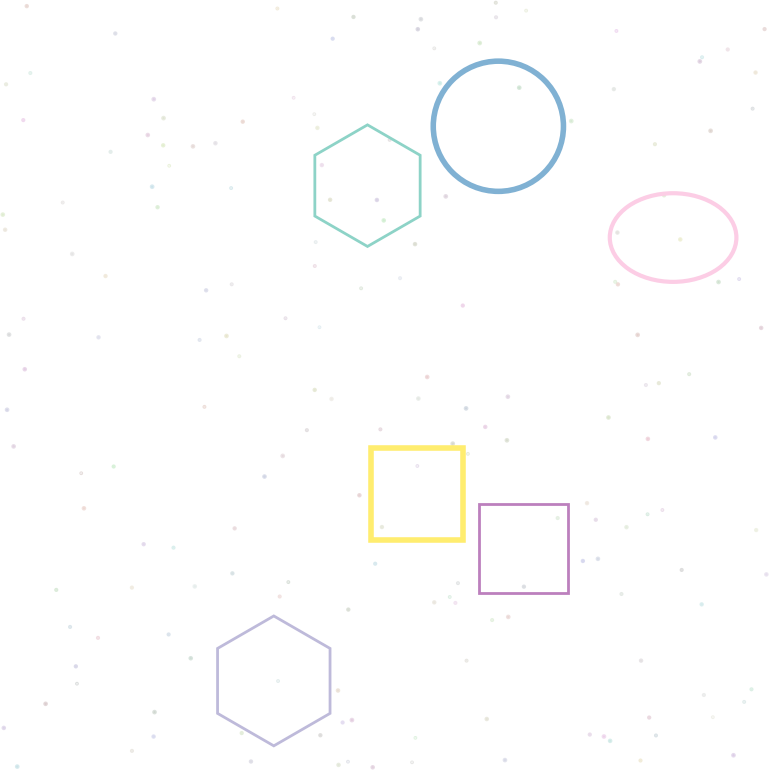[{"shape": "hexagon", "thickness": 1, "radius": 0.39, "center": [0.477, 0.759]}, {"shape": "hexagon", "thickness": 1, "radius": 0.42, "center": [0.356, 0.116]}, {"shape": "circle", "thickness": 2, "radius": 0.42, "center": [0.647, 0.836]}, {"shape": "oval", "thickness": 1.5, "radius": 0.41, "center": [0.874, 0.692]}, {"shape": "square", "thickness": 1, "radius": 0.29, "center": [0.68, 0.288]}, {"shape": "square", "thickness": 2, "radius": 0.3, "center": [0.542, 0.359]}]